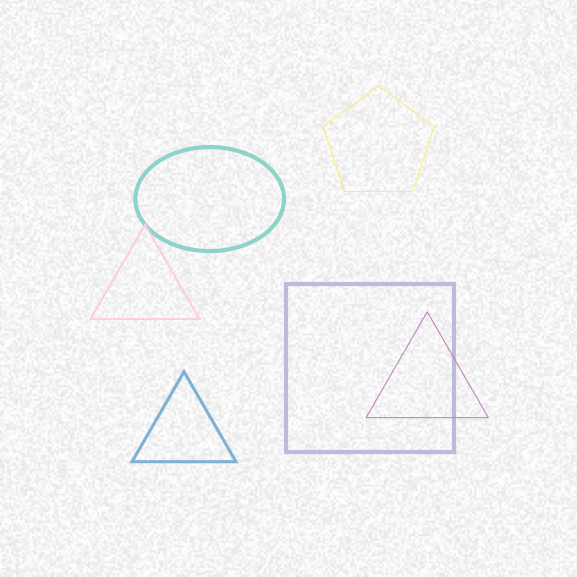[{"shape": "oval", "thickness": 2, "radius": 0.64, "center": [0.363, 0.654]}, {"shape": "square", "thickness": 2, "radius": 0.73, "center": [0.641, 0.362]}, {"shape": "triangle", "thickness": 1.5, "radius": 0.52, "center": [0.319, 0.252]}, {"shape": "triangle", "thickness": 1, "radius": 0.54, "center": [0.251, 0.501]}, {"shape": "triangle", "thickness": 0.5, "radius": 0.61, "center": [0.74, 0.337]}, {"shape": "pentagon", "thickness": 0.5, "radius": 0.5, "center": [0.656, 0.749]}]